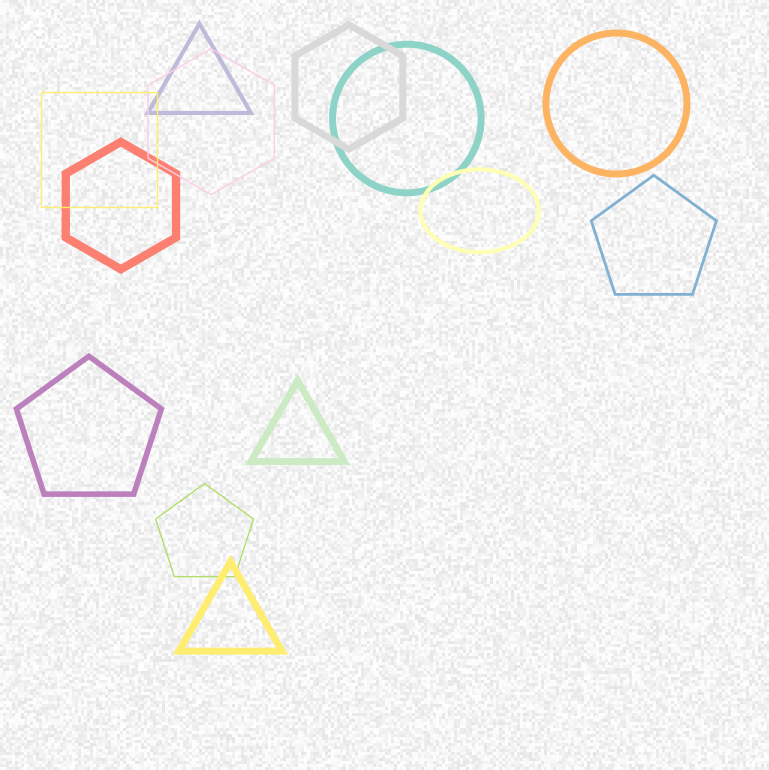[{"shape": "circle", "thickness": 2.5, "radius": 0.48, "center": [0.528, 0.846]}, {"shape": "oval", "thickness": 1.5, "radius": 0.38, "center": [0.623, 0.726]}, {"shape": "triangle", "thickness": 1.5, "radius": 0.39, "center": [0.259, 0.892]}, {"shape": "hexagon", "thickness": 3, "radius": 0.41, "center": [0.157, 0.733]}, {"shape": "pentagon", "thickness": 1, "radius": 0.43, "center": [0.849, 0.687]}, {"shape": "circle", "thickness": 2.5, "radius": 0.46, "center": [0.801, 0.866]}, {"shape": "pentagon", "thickness": 0.5, "radius": 0.33, "center": [0.266, 0.305]}, {"shape": "hexagon", "thickness": 0.5, "radius": 0.47, "center": [0.274, 0.842]}, {"shape": "hexagon", "thickness": 2.5, "radius": 0.4, "center": [0.453, 0.887]}, {"shape": "pentagon", "thickness": 2, "radius": 0.49, "center": [0.115, 0.438]}, {"shape": "triangle", "thickness": 2.5, "radius": 0.35, "center": [0.387, 0.436]}, {"shape": "triangle", "thickness": 2.5, "radius": 0.39, "center": [0.299, 0.193]}, {"shape": "square", "thickness": 0.5, "radius": 0.37, "center": [0.128, 0.806]}]